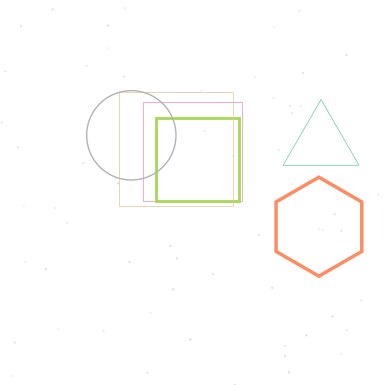[{"shape": "triangle", "thickness": 0.5, "radius": 0.57, "center": [0.834, 0.628]}, {"shape": "hexagon", "thickness": 2.5, "radius": 0.64, "center": [0.828, 0.411]}, {"shape": "square", "thickness": 0.5, "radius": 0.64, "center": [0.5, 0.606]}, {"shape": "square", "thickness": 2, "radius": 0.54, "center": [0.514, 0.586]}, {"shape": "square", "thickness": 0.5, "radius": 0.74, "center": [0.458, 0.612]}, {"shape": "circle", "thickness": 1, "radius": 0.58, "center": [0.341, 0.649]}]